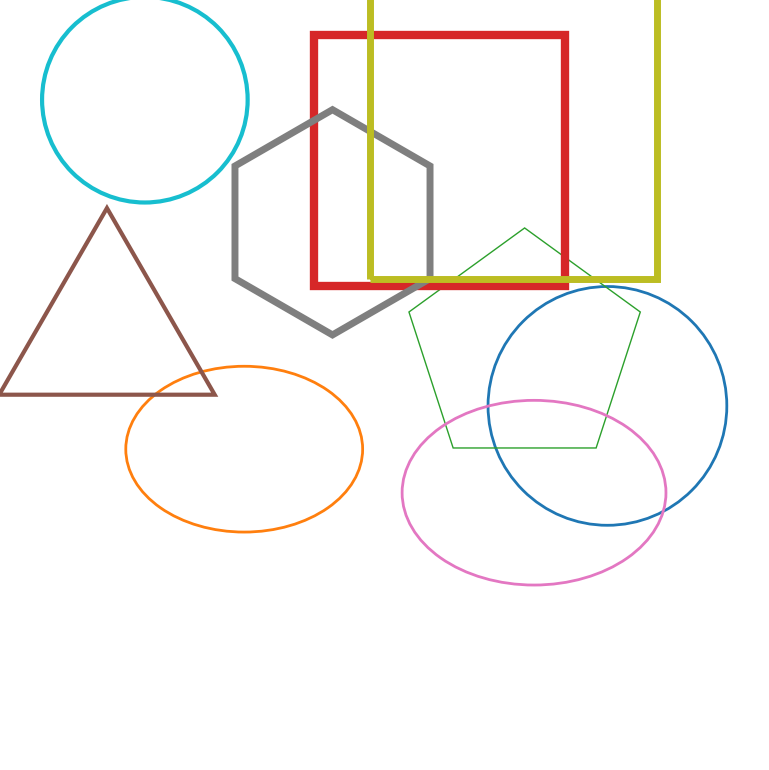[{"shape": "circle", "thickness": 1, "radius": 0.78, "center": [0.789, 0.473]}, {"shape": "oval", "thickness": 1, "radius": 0.77, "center": [0.317, 0.417]}, {"shape": "pentagon", "thickness": 0.5, "radius": 0.79, "center": [0.681, 0.546]}, {"shape": "square", "thickness": 3, "radius": 0.82, "center": [0.571, 0.792]}, {"shape": "triangle", "thickness": 1.5, "radius": 0.81, "center": [0.139, 0.568]}, {"shape": "oval", "thickness": 1, "radius": 0.86, "center": [0.694, 0.36]}, {"shape": "hexagon", "thickness": 2.5, "radius": 0.73, "center": [0.432, 0.711]}, {"shape": "square", "thickness": 2.5, "radius": 0.93, "center": [0.667, 0.825]}, {"shape": "circle", "thickness": 1.5, "radius": 0.67, "center": [0.188, 0.871]}]